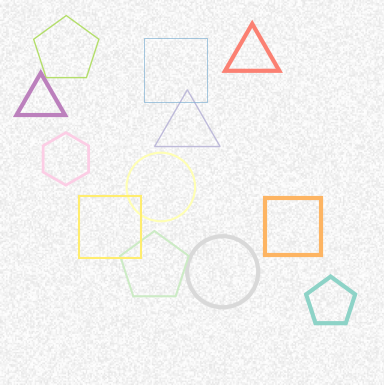[{"shape": "pentagon", "thickness": 3, "radius": 0.33, "center": [0.859, 0.215]}, {"shape": "circle", "thickness": 1.5, "radius": 0.45, "center": [0.418, 0.514]}, {"shape": "triangle", "thickness": 1, "radius": 0.49, "center": [0.487, 0.669]}, {"shape": "triangle", "thickness": 3, "radius": 0.41, "center": [0.655, 0.857]}, {"shape": "square", "thickness": 0.5, "radius": 0.41, "center": [0.456, 0.818]}, {"shape": "square", "thickness": 3, "radius": 0.37, "center": [0.761, 0.412]}, {"shape": "pentagon", "thickness": 1, "radius": 0.45, "center": [0.172, 0.871]}, {"shape": "hexagon", "thickness": 2, "radius": 0.34, "center": [0.171, 0.587]}, {"shape": "circle", "thickness": 3, "radius": 0.46, "center": [0.578, 0.294]}, {"shape": "triangle", "thickness": 3, "radius": 0.36, "center": [0.106, 0.738]}, {"shape": "pentagon", "thickness": 1.5, "radius": 0.47, "center": [0.401, 0.306]}, {"shape": "square", "thickness": 1.5, "radius": 0.4, "center": [0.286, 0.411]}]